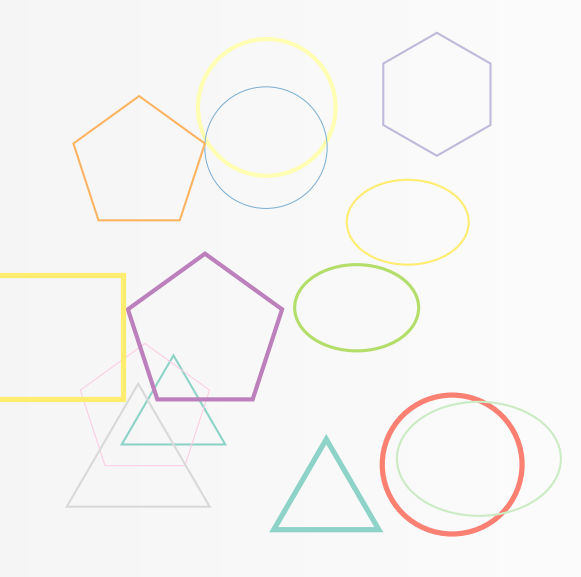[{"shape": "triangle", "thickness": 1, "radius": 0.51, "center": [0.298, 0.281]}, {"shape": "triangle", "thickness": 2.5, "radius": 0.52, "center": [0.561, 0.134]}, {"shape": "circle", "thickness": 2, "radius": 0.59, "center": [0.459, 0.813]}, {"shape": "hexagon", "thickness": 1, "radius": 0.53, "center": [0.752, 0.836]}, {"shape": "circle", "thickness": 2.5, "radius": 0.6, "center": [0.778, 0.195]}, {"shape": "circle", "thickness": 0.5, "radius": 0.53, "center": [0.458, 0.743]}, {"shape": "pentagon", "thickness": 1, "radius": 0.59, "center": [0.239, 0.714]}, {"shape": "oval", "thickness": 1.5, "radius": 0.53, "center": [0.614, 0.466]}, {"shape": "pentagon", "thickness": 0.5, "radius": 0.58, "center": [0.249, 0.287]}, {"shape": "triangle", "thickness": 1, "radius": 0.71, "center": [0.238, 0.193]}, {"shape": "pentagon", "thickness": 2, "radius": 0.7, "center": [0.353, 0.42]}, {"shape": "oval", "thickness": 1, "radius": 0.71, "center": [0.824, 0.205]}, {"shape": "oval", "thickness": 1, "radius": 0.52, "center": [0.701, 0.614]}, {"shape": "square", "thickness": 2.5, "radius": 0.54, "center": [0.104, 0.415]}]